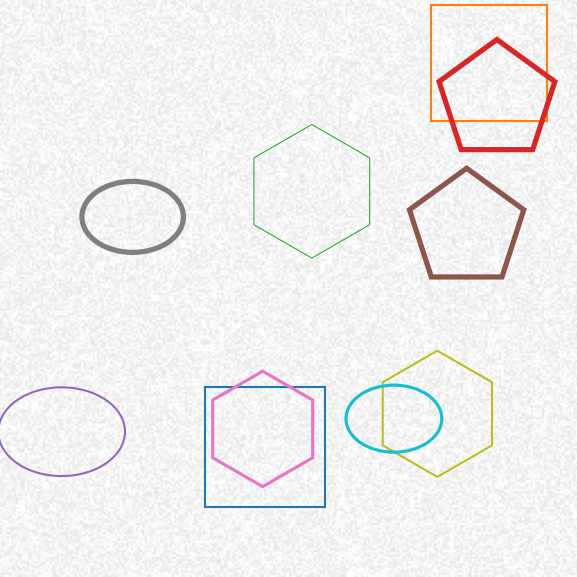[{"shape": "square", "thickness": 1, "radius": 0.52, "center": [0.459, 0.225]}, {"shape": "square", "thickness": 1, "radius": 0.5, "center": [0.847, 0.891]}, {"shape": "hexagon", "thickness": 0.5, "radius": 0.58, "center": [0.54, 0.668]}, {"shape": "pentagon", "thickness": 2.5, "radius": 0.53, "center": [0.861, 0.825]}, {"shape": "oval", "thickness": 1, "radius": 0.55, "center": [0.107, 0.252]}, {"shape": "pentagon", "thickness": 2.5, "radius": 0.52, "center": [0.808, 0.604]}, {"shape": "hexagon", "thickness": 1.5, "radius": 0.5, "center": [0.455, 0.256]}, {"shape": "oval", "thickness": 2.5, "radius": 0.44, "center": [0.23, 0.624]}, {"shape": "hexagon", "thickness": 1, "radius": 0.55, "center": [0.757, 0.283]}, {"shape": "oval", "thickness": 1.5, "radius": 0.41, "center": [0.682, 0.274]}]